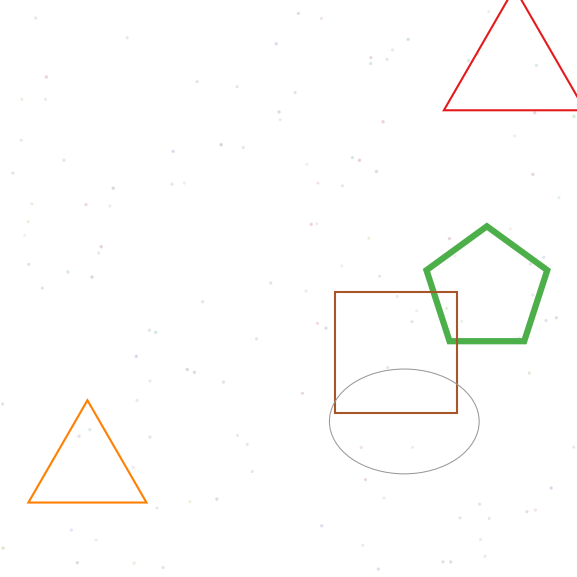[{"shape": "triangle", "thickness": 1, "radius": 0.71, "center": [0.891, 0.879]}, {"shape": "pentagon", "thickness": 3, "radius": 0.55, "center": [0.843, 0.497]}, {"shape": "triangle", "thickness": 1, "radius": 0.59, "center": [0.151, 0.188]}, {"shape": "square", "thickness": 1, "radius": 0.52, "center": [0.686, 0.389]}, {"shape": "oval", "thickness": 0.5, "radius": 0.65, "center": [0.7, 0.269]}]